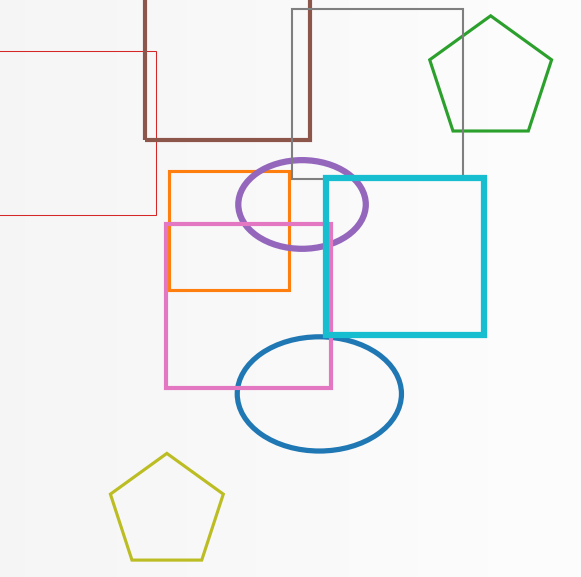[{"shape": "oval", "thickness": 2.5, "radius": 0.71, "center": [0.549, 0.317]}, {"shape": "square", "thickness": 1.5, "radius": 0.51, "center": [0.394, 0.6]}, {"shape": "pentagon", "thickness": 1.5, "radius": 0.55, "center": [0.844, 0.861]}, {"shape": "square", "thickness": 0.5, "radius": 0.71, "center": [0.126, 0.769]}, {"shape": "oval", "thickness": 3, "radius": 0.55, "center": [0.52, 0.645]}, {"shape": "square", "thickness": 2, "radius": 0.71, "center": [0.391, 0.899]}, {"shape": "square", "thickness": 2, "radius": 0.71, "center": [0.427, 0.469]}, {"shape": "square", "thickness": 1, "radius": 0.74, "center": [0.65, 0.836]}, {"shape": "pentagon", "thickness": 1.5, "radius": 0.51, "center": [0.287, 0.112]}, {"shape": "square", "thickness": 3, "radius": 0.68, "center": [0.697, 0.555]}]